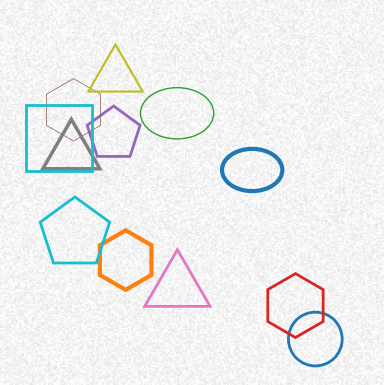[{"shape": "circle", "thickness": 2, "radius": 0.35, "center": [0.819, 0.119]}, {"shape": "oval", "thickness": 3, "radius": 0.39, "center": [0.655, 0.558]}, {"shape": "hexagon", "thickness": 3, "radius": 0.39, "center": [0.326, 0.324]}, {"shape": "oval", "thickness": 1, "radius": 0.48, "center": [0.46, 0.706]}, {"shape": "hexagon", "thickness": 2, "radius": 0.41, "center": [0.767, 0.206]}, {"shape": "pentagon", "thickness": 2, "radius": 0.36, "center": [0.295, 0.652]}, {"shape": "hexagon", "thickness": 0.5, "radius": 0.41, "center": [0.191, 0.715]}, {"shape": "triangle", "thickness": 2, "radius": 0.49, "center": [0.461, 0.253]}, {"shape": "triangle", "thickness": 2.5, "radius": 0.43, "center": [0.185, 0.604]}, {"shape": "triangle", "thickness": 1.5, "radius": 0.41, "center": [0.3, 0.803]}, {"shape": "pentagon", "thickness": 2, "radius": 0.47, "center": [0.195, 0.394]}, {"shape": "square", "thickness": 2, "radius": 0.43, "center": [0.154, 0.642]}]